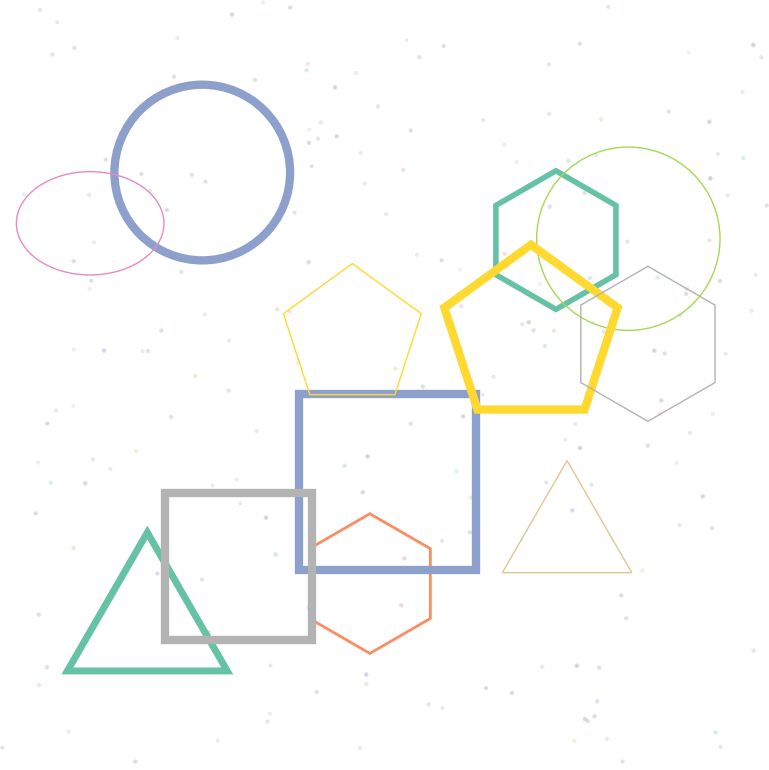[{"shape": "triangle", "thickness": 2.5, "radius": 0.6, "center": [0.191, 0.189]}, {"shape": "hexagon", "thickness": 2, "radius": 0.45, "center": [0.722, 0.688]}, {"shape": "hexagon", "thickness": 1, "radius": 0.45, "center": [0.48, 0.242]}, {"shape": "circle", "thickness": 3, "radius": 0.57, "center": [0.263, 0.776]}, {"shape": "square", "thickness": 3, "radius": 0.57, "center": [0.503, 0.374]}, {"shape": "oval", "thickness": 0.5, "radius": 0.48, "center": [0.117, 0.71]}, {"shape": "circle", "thickness": 0.5, "radius": 0.6, "center": [0.816, 0.69]}, {"shape": "pentagon", "thickness": 3, "radius": 0.59, "center": [0.69, 0.564]}, {"shape": "pentagon", "thickness": 0.5, "radius": 0.47, "center": [0.458, 0.564]}, {"shape": "triangle", "thickness": 0.5, "radius": 0.49, "center": [0.736, 0.305]}, {"shape": "hexagon", "thickness": 0.5, "radius": 0.5, "center": [0.841, 0.553]}, {"shape": "square", "thickness": 3, "radius": 0.48, "center": [0.31, 0.264]}]